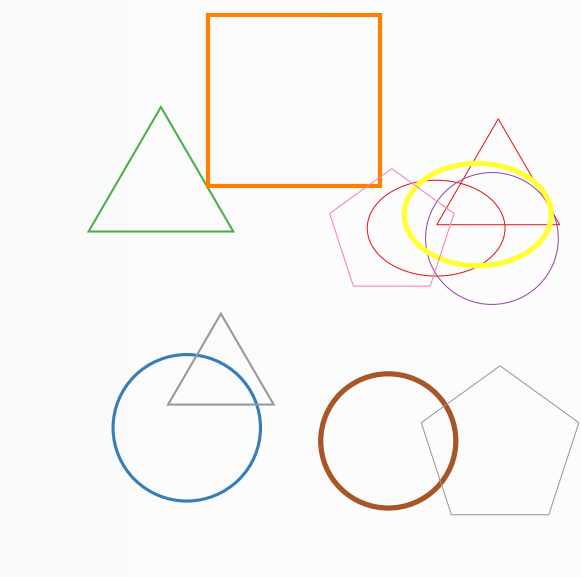[{"shape": "triangle", "thickness": 0.5, "radius": 0.61, "center": [0.857, 0.671]}, {"shape": "oval", "thickness": 0.5, "radius": 0.59, "center": [0.75, 0.604]}, {"shape": "circle", "thickness": 1.5, "radius": 0.63, "center": [0.321, 0.258]}, {"shape": "triangle", "thickness": 1, "radius": 0.72, "center": [0.277, 0.67]}, {"shape": "circle", "thickness": 0.5, "radius": 0.57, "center": [0.846, 0.586]}, {"shape": "square", "thickness": 2, "radius": 0.74, "center": [0.506, 0.825]}, {"shape": "oval", "thickness": 2.5, "radius": 0.63, "center": [0.822, 0.628]}, {"shape": "circle", "thickness": 2.5, "radius": 0.58, "center": [0.668, 0.236]}, {"shape": "pentagon", "thickness": 0.5, "radius": 0.56, "center": [0.674, 0.595]}, {"shape": "pentagon", "thickness": 0.5, "radius": 0.71, "center": [0.86, 0.223]}, {"shape": "triangle", "thickness": 1, "radius": 0.52, "center": [0.38, 0.351]}]